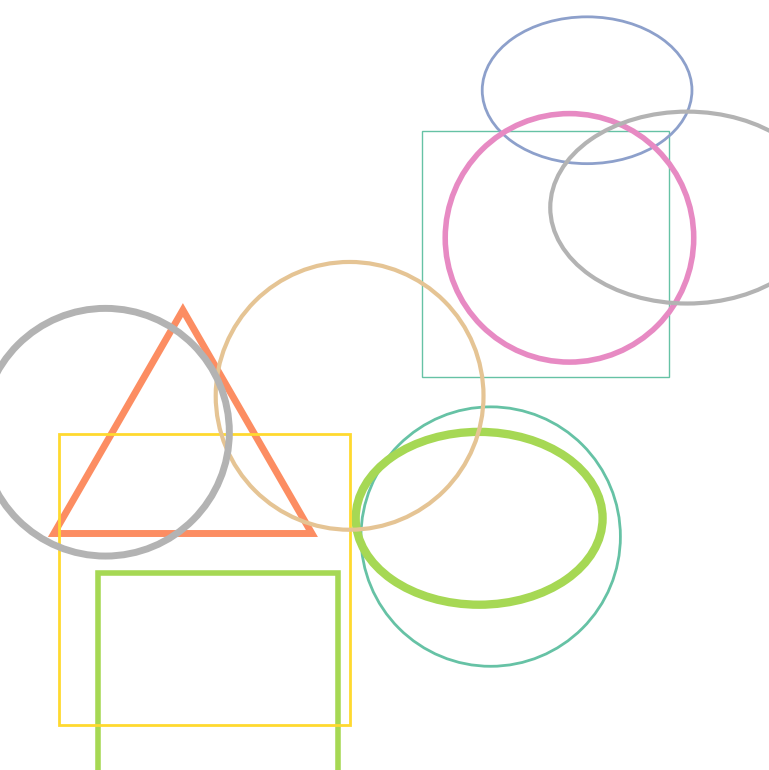[{"shape": "circle", "thickness": 1, "radius": 0.84, "center": [0.637, 0.303]}, {"shape": "square", "thickness": 0.5, "radius": 0.8, "center": [0.708, 0.67]}, {"shape": "triangle", "thickness": 2.5, "radius": 0.97, "center": [0.238, 0.404]}, {"shape": "oval", "thickness": 1, "radius": 0.68, "center": [0.762, 0.883]}, {"shape": "circle", "thickness": 2, "radius": 0.81, "center": [0.74, 0.691]}, {"shape": "square", "thickness": 2, "radius": 0.78, "center": [0.283, 0.1]}, {"shape": "oval", "thickness": 3, "radius": 0.8, "center": [0.622, 0.327]}, {"shape": "square", "thickness": 1, "radius": 0.94, "center": [0.266, 0.247]}, {"shape": "circle", "thickness": 1.5, "radius": 0.87, "center": [0.454, 0.486]}, {"shape": "circle", "thickness": 2.5, "radius": 0.8, "center": [0.137, 0.439]}, {"shape": "oval", "thickness": 1.5, "radius": 0.89, "center": [0.893, 0.73]}]